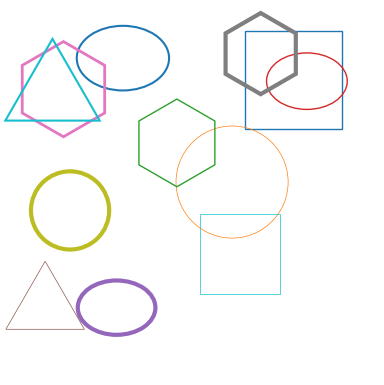[{"shape": "oval", "thickness": 1.5, "radius": 0.6, "center": [0.319, 0.849]}, {"shape": "square", "thickness": 1, "radius": 0.63, "center": [0.763, 0.793]}, {"shape": "circle", "thickness": 0.5, "radius": 0.73, "center": [0.603, 0.527]}, {"shape": "hexagon", "thickness": 1, "radius": 0.57, "center": [0.459, 0.629]}, {"shape": "oval", "thickness": 1, "radius": 0.52, "center": [0.797, 0.789]}, {"shape": "oval", "thickness": 3, "radius": 0.5, "center": [0.303, 0.201]}, {"shape": "triangle", "thickness": 0.5, "radius": 0.59, "center": [0.117, 0.204]}, {"shape": "hexagon", "thickness": 2, "radius": 0.62, "center": [0.165, 0.768]}, {"shape": "hexagon", "thickness": 3, "radius": 0.53, "center": [0.677, 0.861]}, {"shape": "circle", "thickness": 3, "radius": 0.51, "center": [0.182, 0.453]}, {"shape": "triangle", "thickness": 1.5, "radius": 0.71, "center": [0.136, 0.757]}, {"shape": "square", "thickness": 0.5, "radius": 0.52, "center": [0.624, 0.341]}]